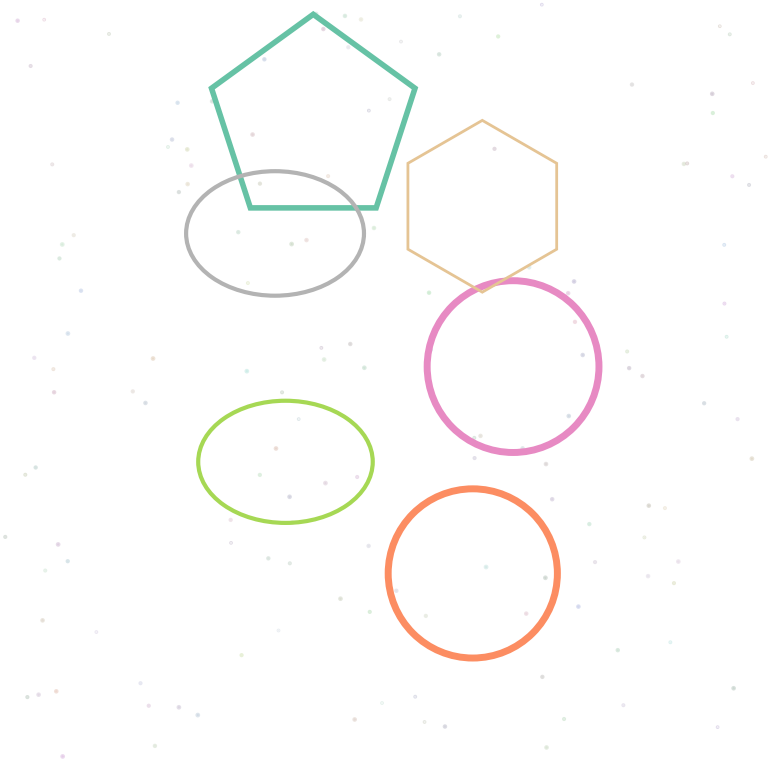[{"shape": "pentagon", "thickness": 2, "radius": 0.69, "center": [0.407, 0.842]}, {"shape": "circle", "thickness": 2.5, "radius": 0.55, "center": [0.614, 0.255]}, {"shape": "circle", "thickness": 2.5, "radius": 0.56, "center": [0.666, 0.524]}, {"shape": "oval", "thickness": 1.5, "radius": 0.57, "center": [0.371, 0.4]}, {"shape": "hexagon", "thickness": 1, "radius": 0.56, "center": [0.626, 0.732]}, {"shape": "oval", "thickness": 1.5, "radius": 0.58, "center": [0.357, 0.697]}]